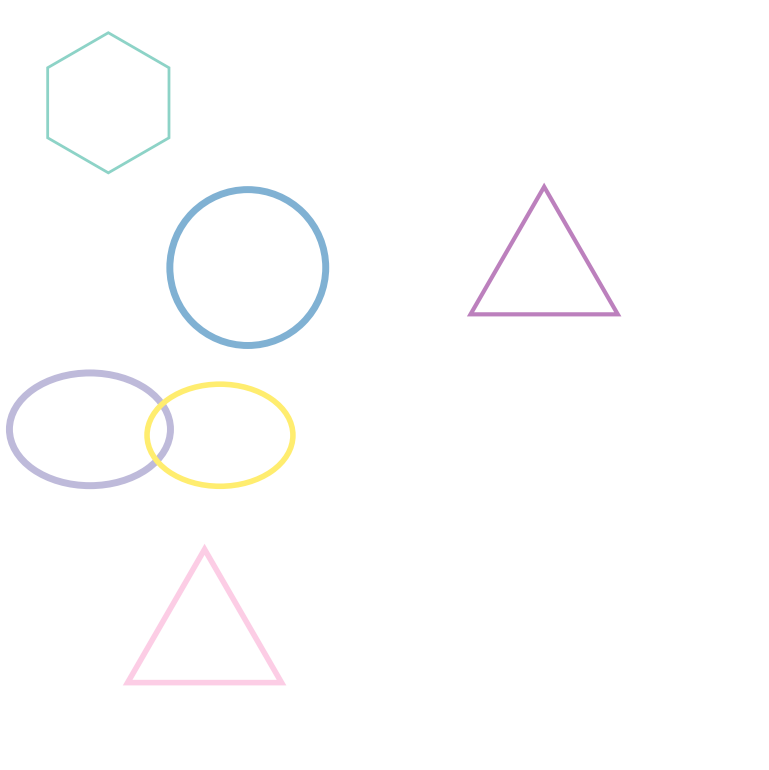[{"shape": "hexagon", "thickness": 1, "radius": 0.45, "center": [0.141, 0.867]}, {"shape": "oval", "thickness": 2.5, "radius": 0.52, "center": [0.117, 0.442]}, {"shape": "circle", "thickness": 2.5, "radius": 0.51, "center": [0.322, 0.653]}, {"shape": "triangle", "thickness": 2, "radius": 0.58, "center": [0.266, 0.171]}, {"shape": "triangle", "thickness": 1.5, "radius": 0.55, "center": [0.707, 0.647]}, {"shape": "oval", "thickness": 2, "radius": 0.47, "center": [0.286, 0.435]}]